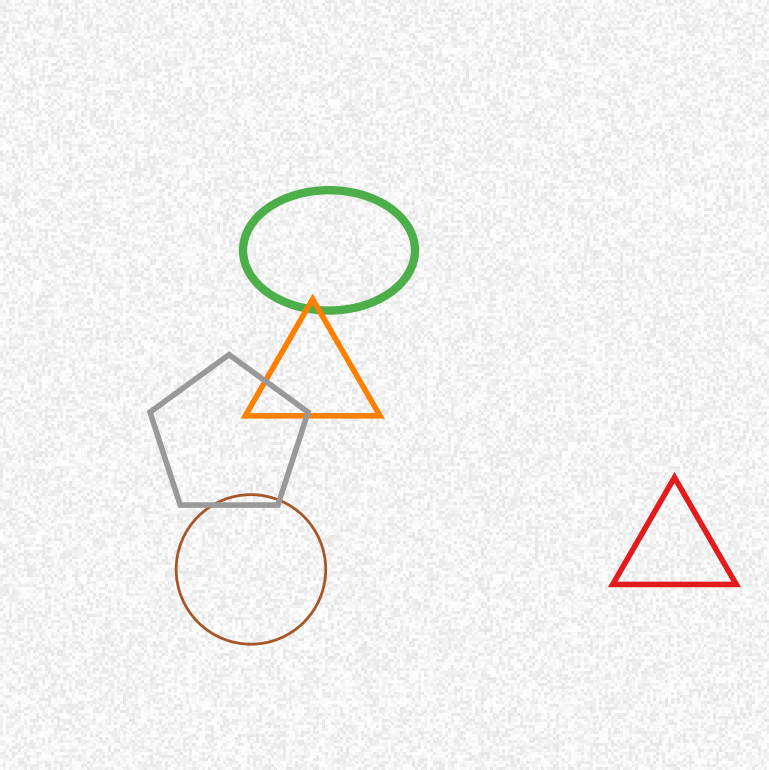[{"shape": "triangle", "thickness": 2, "radius": 0.46, "center": [0.876, 0.287]}, {"shape": "oval", "thickness": 3, "radius": 0.56, "center": [0.427, 0.675]}, {"shape": "triangle", "thickness": 2, "radius": 0.51, "center": [0.406, 0.51]}, {"shape": "circle", "thickness": 1, "radius": 0.49, "center": [0.326, 0.26]}, {"shape": "pentagon", "thickness": 2, "radius": 0.54, "center": [0.297, 0.431]}]